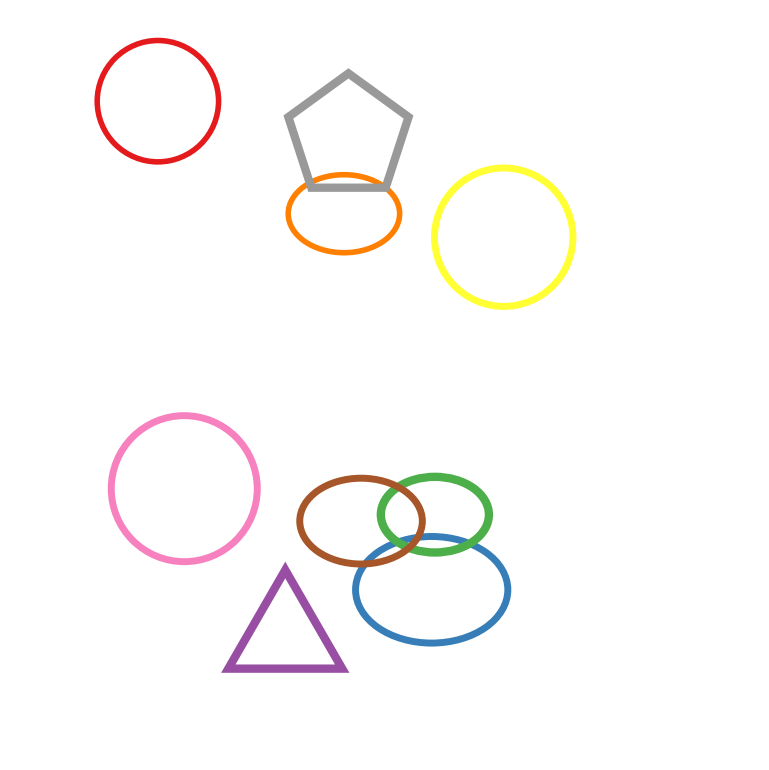[{"shape": "circle", "thickness": 2, "radius": 0.39, "center": [0.205, 0.869]}, {"shape": "oval", "thickness": 2.5, "radius": 0.49, "center": [0.561, 0.234]}, {"shape": "oval", "thickness": 3, "radius": 0.35, "center": [0.565, 0.332]}, {"shape": "triangle", "thickness": 3, "radius": 0.43, "center": [0.37, 0.174]}, {"shape": "oval", "thickness": 2, "radius": 0.36, "center": [0.447, 0.722]}, {"shape": "circle", "thickness": 2.5, "radius": 0.45, "center": [0.654, 0.692]}, {"shape": "oval", "thickness": 2.5, "radius": 0.4, "center": [0.469, 0.323]}, {"shape": "circle", "thickness": 2.5, "radius": 0.47, "center": [0.239, 0.365]}, {"shape": "pentagon", "thickness": 3, "radius": 0.41, "center": [0.453, 0.823]}]